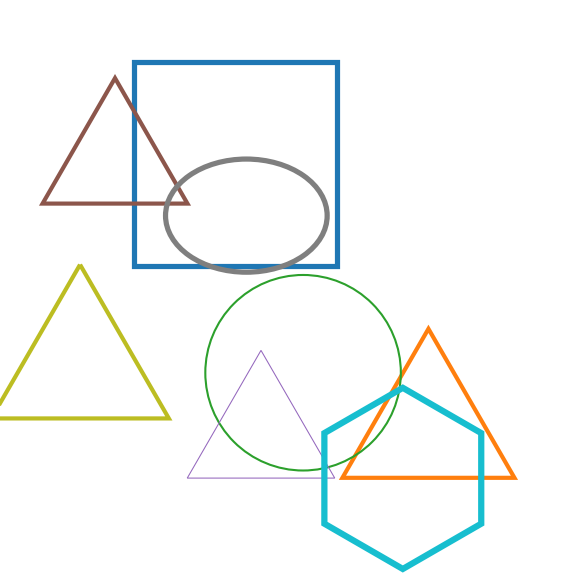[{"shape": "square", "thickness": 2.5, "radius": 0.88, "center": [0.408, 0.715]}, {"shape": "triangle", "thickness": 2, "radius": 0.86, "center": [0.742, 0.258]}, {"shape": "circle", "thickness": 1, "radius": 0.85, "center": [0.525, 0.354]}, {"shape": "triangle", "thickness": 0.5, "radius": 0.74, "center": [0.452, 0.245]}, {"shape": "triangle", "thickness": 2, "radius": 0.72, "center": [0.199, 0.719]}, {"shape": "oval", "thickness": 2.5, "radius": 0.7, "center": [0.427, 0.626]}, {"shape": "triangle", "thickness": 2, "radius": 0.89, "center": [0.139, 0.363]}, {"shape": "hexagon", "thickness": 3, "radius": 0.78, "center": [0.698, 0.171]}]